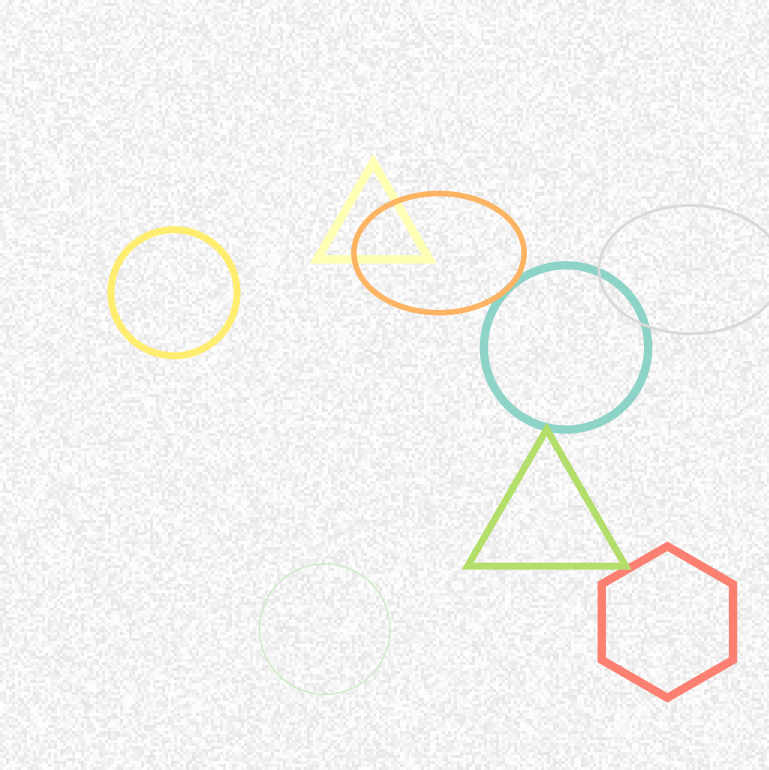[{"shape": "circle", "thickness": 3, "radius": 0.53, "center": [0.735, 0.549]}, {"shape": "triangle", "thickness": 3, "radius": 0.42, "center": [0.485, 0.705]}, {"shape": "hexagon", "thickness": 3, "radius": 0.49, "center": [0.867, 0.192]}, {"shape": "oval", "thickness": 2, "radius": 0.55, "center": [0.57, 0.671]}, {"shape": "triangle", "thickness": 2.5, "radius": 0.59, "center": [0.71, 0.324]}, {"shape": "oval", "thickness": 1, "radius": 0.59, "center": [0.897, 0.65]}, {"shape": "circle", "thickness": 0.5, "radius": 0.42, "center": [0.422, 0.183]}, {"shape": "circle", "thickness": 2.5, "radius": 0.41, "center": [0.226, 0.62]}]